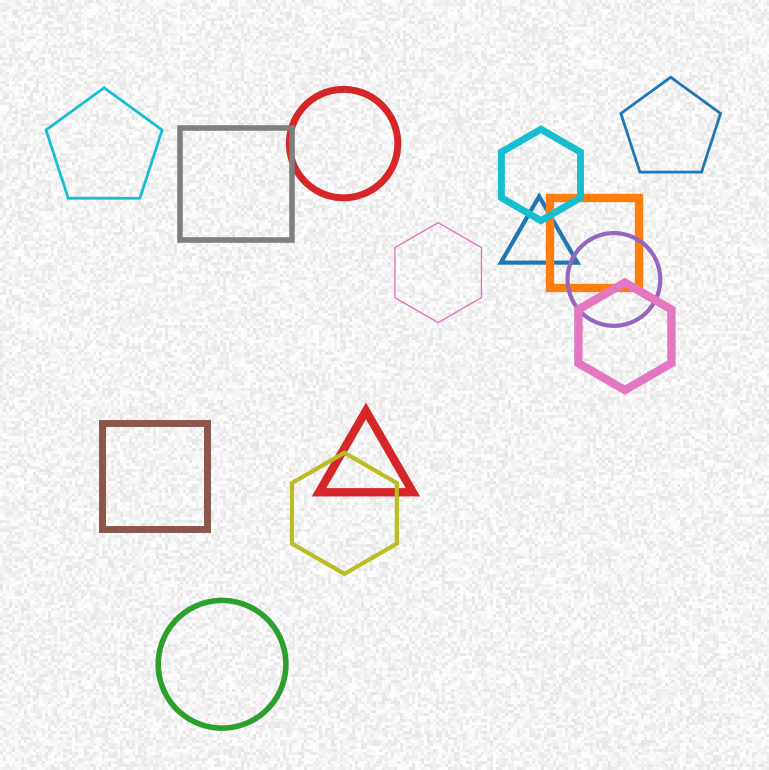[{"shape": "triangle", "thickness": 1.5, "radius": 0.29, "center": [0.7, 0.688]}, {"shape": "pentagon", "thickness": 1, "radius": 0.34, "center": [0.871, 0.832]}, {"shape": "square", "thickness": 3, "radius": 0.29, "center": [0.772, 0.684]}, {"shape": "circle", "thickness": 2, "radius": 0.41, "center": [0.288, 0.137]}, {"shape": "triangle", "thickness": 3, "radius": 0.35, "center": [0.475, 0.396]}, {"shape": "circle", "thickness": 2.5, "radius": 0.35, "center": [0.446, 0.814]}, {"shape": "circle", "thickness": 1.5, "radius": 0.3, "center": [0.797, 0.637]}, {"shape": "square", "thickness": 2.5, "radius": 0.34, "center": [0.201, 0.382]}, {"shape": "hexagon", "thickness": 0.5, "radius": 0.32, "center": [0.569, 0.646]}, {"shape": "hexagon", "thickness": 3, "radius": 0.35, "center": [0.812, 0.563]}, {"shape": "square", "thickness": 2, "radius": 0.36, "center": [0.307, 0.761]}, {"shape": "hexagon", "thickness": 1.5, "radius": 0.39, "center": [0.447, 0.333]}, {"shape": "pentagon", "thickness": 1, "radius": 0.4, "center": [0.135, 0.807]}, {"shape": "hexagon", "thickness": 2.5, "radius": 0.3, "center": [0.703, 0.773]}]